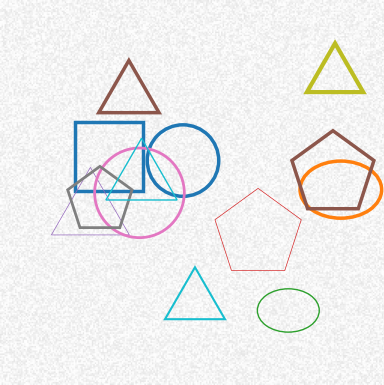[{"shape": "square", "thickness": 2.5, "radius": 0.45, "center": [0.283, 0.594]}, {"shape": "circle", "thickness": 2.5, "radius": 0.46, "center": [0.475, 0.583]}, {"shape": "oval", "thickness": 2.5, "radius": 0.53, "center": [0.885, 0.507]}, {"shape": "oval", "thickness": 1, "radius": 0.4, "center": [0.749, 0.194]}, {"shape": "pentagon", "thickness": 0.5, "radius": 0.59, "center": [0.67, 0.393]}, {"shape": "triangle", "thickness": 0.5, "radius": 0.58, "center": [0.235, 0.448]}, {"shape": "triangle", "thickness": 2.5, "radius": 0.45, "center": [0.335, 0.753]}, {"shape": "pentagon", "thickness": 2.5, "radius": 0.56, "center": [0.865, 0.548]}, {"shape": "circle", "thickness": 2, "radius": 0.58, "center": [0.362, 0.499]}, {"shape": "pentagon", "thickness": 2, "radius": 0.44, "center": [0.259, 0.48]}, {"shape": "triangle", "thickness": 3, "radius": 0.42, "center": [0.87, 0.803]}, {"shape": "triangle", "thickness": 1, "radius": 0.53, "center": [0.368, 0.534]}, {"shape": "triangle", "thickness": 1.5, "radius": 0.45, "center": [0.506, 0.216]}]